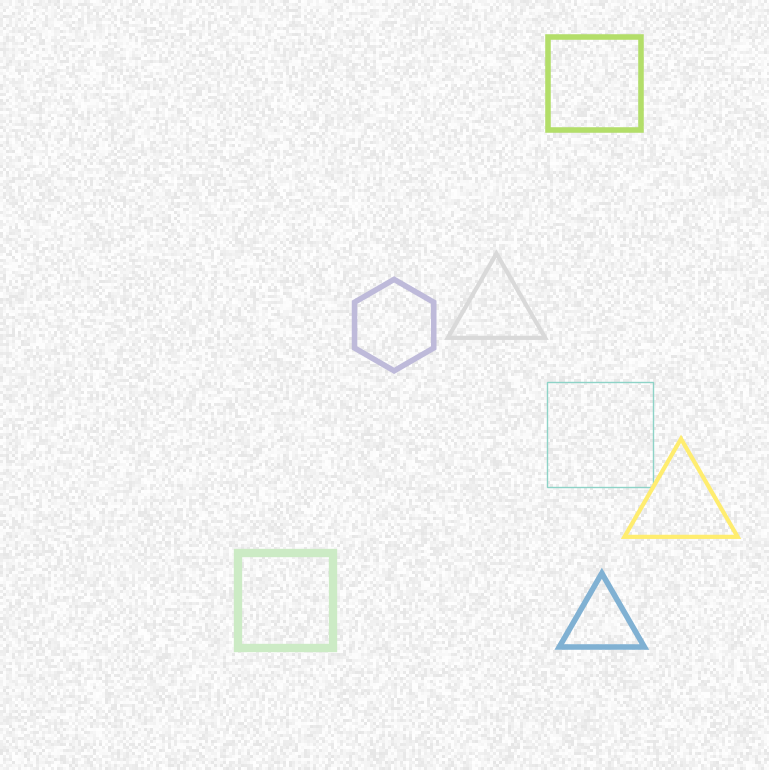[{"shape": "square", "thickness": 0.5, "radius": 0.34, "center": [0.779, 0.436]}, {"shape": "hexagon", "thickness": 2, "radius": 0.3, "center": [0.512, 0.578]}, {"shape": "triangle", "thickness": 2, "radius": 0.32, "center": [0.782, 0.192]}, {"shape": "square", "thickness": 2, "radius": 0.3, "center": [0.772, 0.892]}, {"shape": "triangle", "thickness": 1.5, "radius": 0.37, "center": [0.645, 0.598]}, {"shape": "square", "thickness": 3, "radius": 0.31, "center": [0.371, 0.22]}, {"shape": "triangle", "thickness": 1.5, "radius": 0.42, "center": [0.884, 0.345]}]